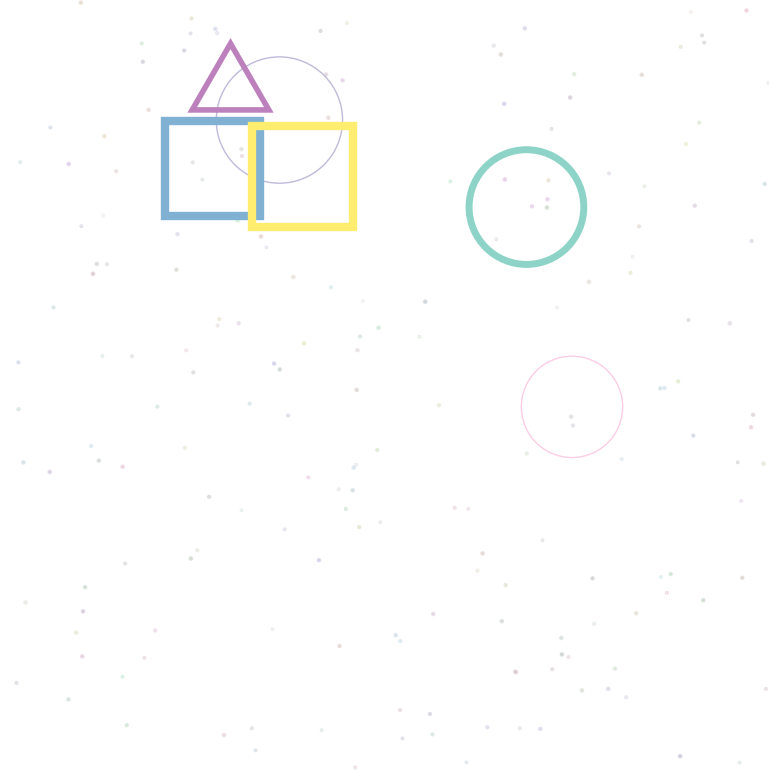[{"shape": "circle", "thickness": 2.5, "radius": 0.37, "center": [0.684, 0.731]}, {"shape": "circle", "thickness": 0.5, "radius": 0.41, "center": [0.363, 0.844]}, {"shape": "square", "thickness": 3, "radius": 0.31, "center": [0.276, 0.782]}, {"shape": "circle", "thickness": 0.5, "radius": 0.33, "center": [0.743, 0.472]}, {"shape": "triangle", "thickness": 2, "radius": 0.29, "center": [0.299, 0.886]}, {"shape": "square", "thickness": 3, "radius": 0.33, "center": [0.393, 0.771]}]